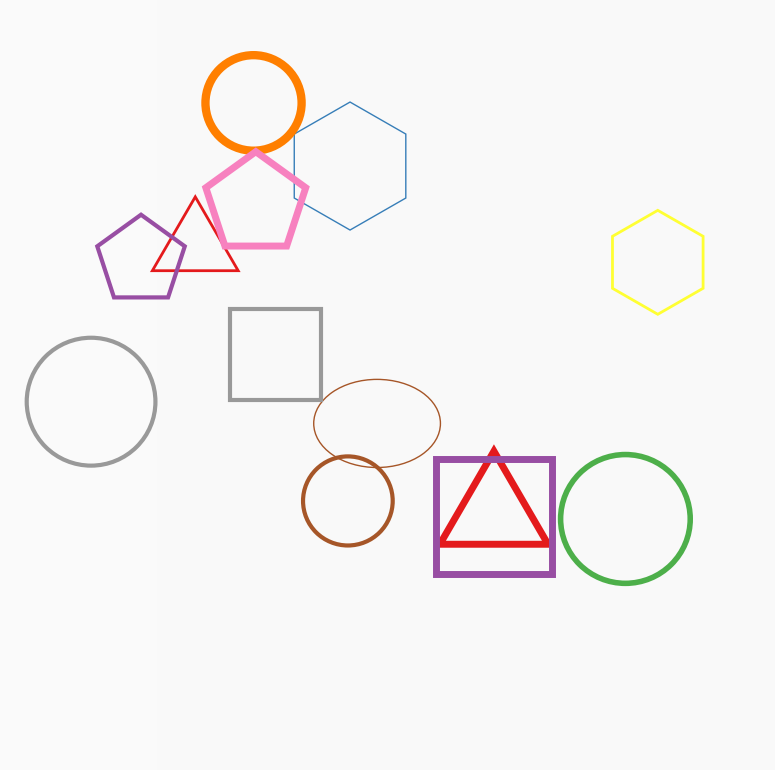[{"shape": "triangle", "thickness": 2.5, "radius": 0.4, "center": [0.637, 0.333]}, {"shape": "triangle", "thickness": 1, "radius": 0.32, "center": [0.252, 0.68]}, {"shape": "hexagon", "thickness": 0.5, "radius": 0.42, "center": [0.452, 0.784]}, {"shape": "circle", "thickness": 2, "radius": 0.42, "center": [0.807, 0.326]}, {"shape": "pentagon", "thickness": 1.5, "radius": 0.3, "center": [0.182, 0.662]}, {"shape": "square", "thickness": 2.5, "radius": 0.37, "center": [0.638, 0.329]}, {"shape": "circle", "thickness": 3, "radius": 0.31, "center": [0.327, 0.866]}, {"shape": "hexagon", "thickness": 1, "radius": 0.34, "center": [0.849, 0.659]}, {"shape": "oval", "thickness": 0.5, "radius": 0.41, "center": [0.487, 0.45]}, {"shape": "circle", "thickness": 1.5, "radius": 0.29, "center": [0.449, 0.349]}, {"shape": "pentagon", "thickness": 2.5, "radius": 0.34, "center": [0.33, 0.735]}, {"shape": "square", "thickness": 1.5, "radius": 0.29, "center": [0.356, 0.54]}, {"shape": "circle", "thickness": 1.5, "radius": 0.42, "center": [0.118, 0.478]}]